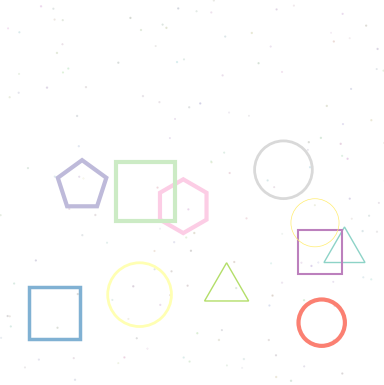[{"shape": "triangle", "thickness": 1, "radius": 0.31, "center": [0.895, 0.349]}, {"shape": "circle", "thickness": 2, "radius": 0.41, "center": [0.363, 0.235]}, {"shape": "pentagon", "thickness": 3, "radius": 0.33, "center": [0.213, 0.518]}, {"shape": "circle", "thickness": 3, "radius": 0.3, "center": [0.836, 0.162]}, {"shape": "square", "thickness": 2.5, "radius": 0.33, "center": [0.142, 0.187]}, {"shape": "triangle", "thickness": 1, "radius": 0.33, "center": [0.589, 0.251]}, {"shape": "hexagon", "thickness": 3, "radius": 0.35, "center": [0.476, 0.464]}, {"shape": "circle", "thickness": 2, "radius": 0.37, "center": [0.736, 0.559]}, {"shape": "square", "thickness": 1.5, "radius": 0.29, "center": [0.831, 0.346]}, {"shape": "square", "thickness": 3, "radius": 0.38, "center": [0.379, 0.502]}, {"shape": "circle", "thickness": 0.5, "radius": 0.31, "center": [0.818, 0.421]}]